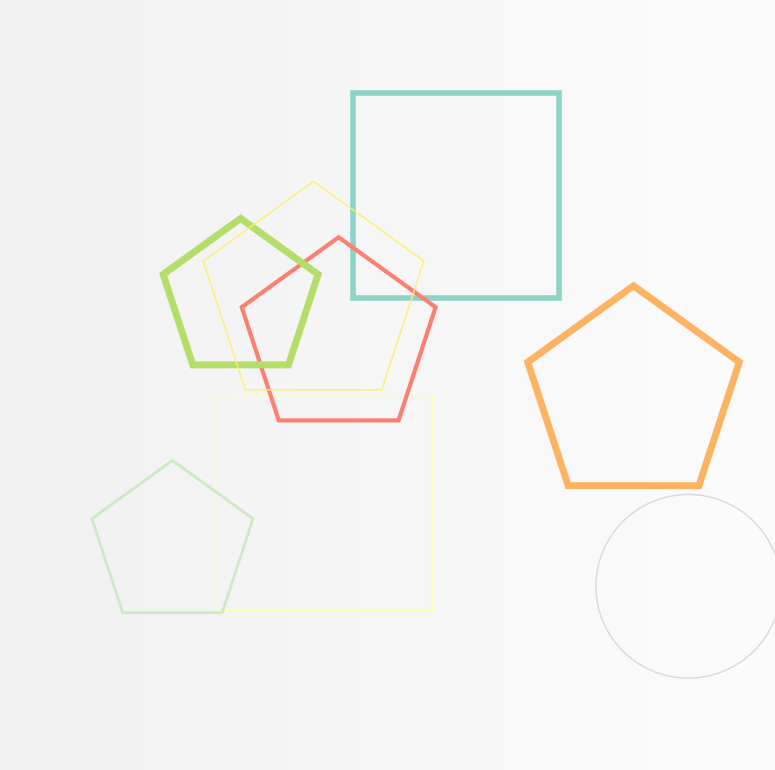[{"shape": "square", "thickness": 2, "radius": 0.67, "center": [0.588, 0.746]}, {"shape": "square", "thickness": 0.5, "radius": 0.7, "center": [0.418, 0.347]}, {"shape": "pentagon", "thickness": 1.5, "radius": 0.66, "center": [0.437, 0.56]}, {"shape": "pentagon", "thickness": 2.5, "radius": 0.72, "center": [0.817, 0.485]}, {"shape": "pentagon", "thickness": 2.5, "radius": 0.53, "center": [0.311, 0.611]}, {"shape": "circle", "thickness": 0.5, "radius": 0.6, "center": [0.888, 0.239]}, {"shape": "pentagon", "thickness": 1, "radius": 0.55, "center": [0.223, 0.293]}, {"shape": "pentagon", "thickness": 0.5, "radius": 0.75, "center": [0.405, 0.615]}]